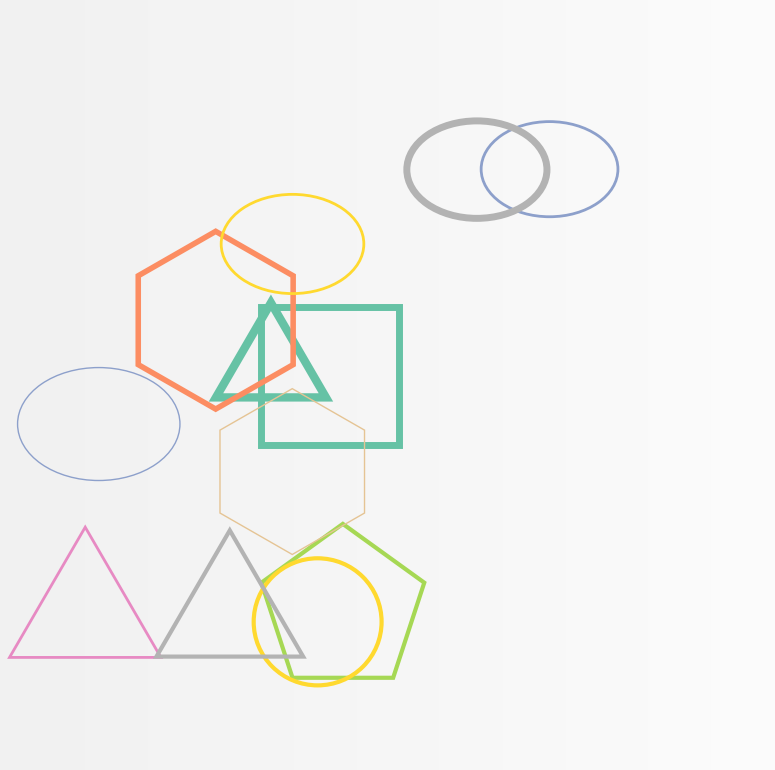[{"shape": "square", "thickness": 2.5, "radius": 0.45, "center": [0.426, 0.512]}, {"shape": "triangle", "thickness": 3, "radius": 0.41, "center": [0.35, 0.525]}, {"shape": "hexagon", "thickness": 2, "radius": 0.58, "center": [0.278, 0.584]}, {"shape": "oval", "thickness": 1, "radius": 0.44, "center": [0.709, 0.78]}, {"shape": "oval", "thickness": 0.5, "radius": 0.52, "center": [0.127, 0.449]}, {"shape": "triangle", "thickness": 1, "radius": 0.56, "center": [0.11, 0.203]}, {"shape": "pentagon", "thickness": 1.5, "radius": 0.55, "center": [0.442, 0.209]}, {"shape": "circle", "thickness": 1.5, "radius": 0.41, "center": [0.41, 0.192]}, {"shape": "oval", "thickness": 1, "radius": 0.46, "center": [0.377, 0.683]}, {"shape": "hexagon", "thickness": 0.5, "radius": 0.54, "center": [0.377, 0.388]}, {"shape": "triangle", "thickness": 1.5, "radius": 0.55, "center": [0.297, 0.202]}, {"shape": "oval", "thickness": 2.5, "radius": 0.45, "center": [0.615, 0.78]}]